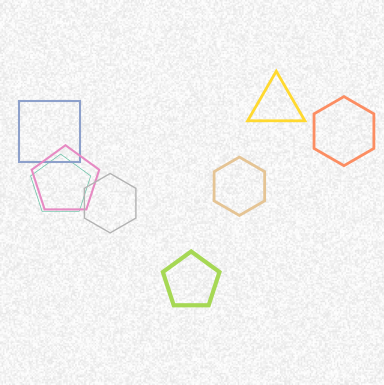[{"shape": "pentagon", "thickness": 0.5, "radius": 0.41, "center": [0.158, 0.518]}, {"shape": "hexagon", "thickness": 2, "radius": 0.45, "center": [0.893, 0.659]}, {"shape": "square", "thickness": 1.5, "radius": 0.4, "center": [0.127, 0.658]}, {"shape": "pentagon", "thickness": 1.5, "radius": 0.46, "center": [0.17, 0.531]}, {"shape": "pentagon", "thickness": 3, "radius": 0.39, "center": [0.497, 0.27]}, {"shape": "triangle", "thickness": 2, "radius": 0.43, "center": [0.718, 0.729]}, {"shape": "hexagon", "thickness": 2, "radius": 0.38, "center": [0.622, 0.516]}, {"shape": "hexagon", "thickness": 1, "radius": 0.39, "center": [0.286, 0.472]}]